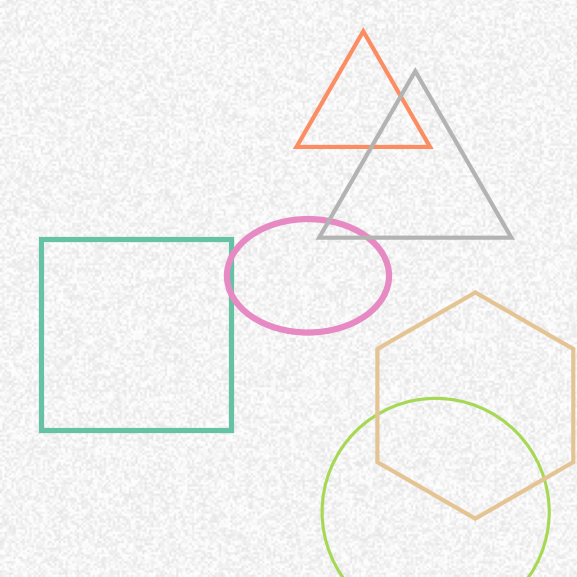[{"shape": "square", "thickness": 2.5, "radius": 0.82, "center": [0.236, 0.42]}, {"shape": "triangle", "thickness": 2, "radius": 0.67, "center": [0.629, 0.811]}, {"shape": "oval", "thickness": 3, "radius": 0.7, "center": [0.533, 0.522]}, {"shape": "circle", "thickness": 1.5, "radius": 0.98, "center": [0.754, 0.113]}, {"shape": "hexagon", "thickness": 2, "radius": 0.98, "center": [0.823, 0.297]}, {"shape": "triangle", "thickness": 2, "radius": 0.96, "center": [0.719, 0.684]}]